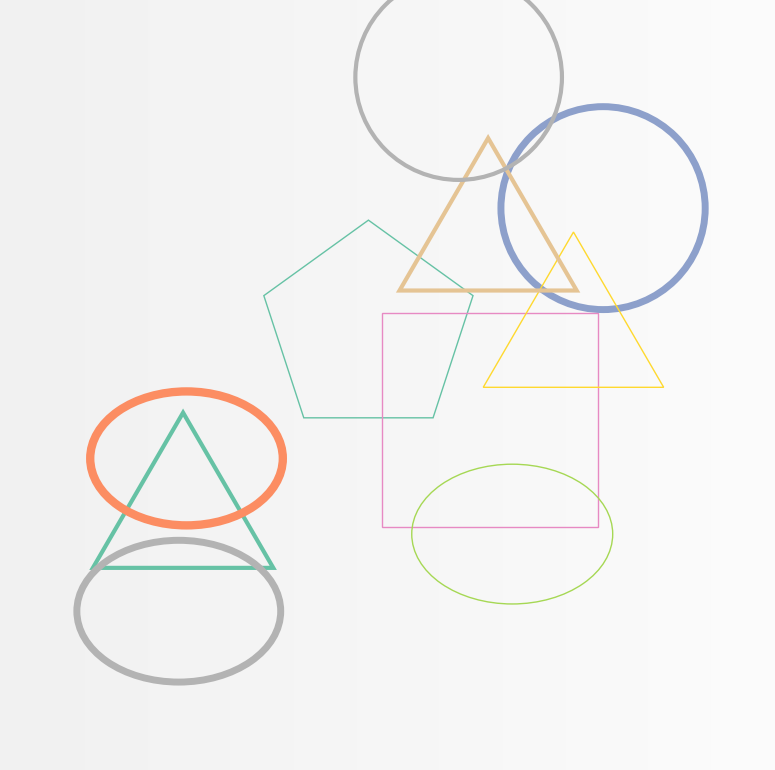[{"shape": "triangle", "thickness": 1.5, "radius": 0.67, "center": [0.236, 0.33]}, {"shape": "pentagon", "thickness": 0.5, "radius": 0.71, "center": [0.475, 0.572]}, {"shape": "oval", "thickness": 3, "radius": 0.62, "center": [0.241, 0.405]}, {"shape": "circle", "thickness": 2.5, "radius": 0.66, "center": [0.778, 0.73]}, {"shape": "square", "thickness": 0.5, "radius": 0.7, "center": [0.633, 0.454]}, {"shape": "oval", "thickness": 0.5, "radius": 0.65, "center": [0.661, 0.306]}, {"shape": "triangle", "thickness": 0.5, "radius": 0.67, "center": [0.74, 0.564]}, {"shape": "triangle", "thickness": 1.5, "radius": 0.66, "center": [0.63, 0.689]}, {"shape": "circle", "thickness": 1.5, "radius": 0.67, "center": [0.592, 0.9]}, {"shape": "oval", "thickness": 2.5, "radius": 0.66, "center": [0.231, 0.206]}]